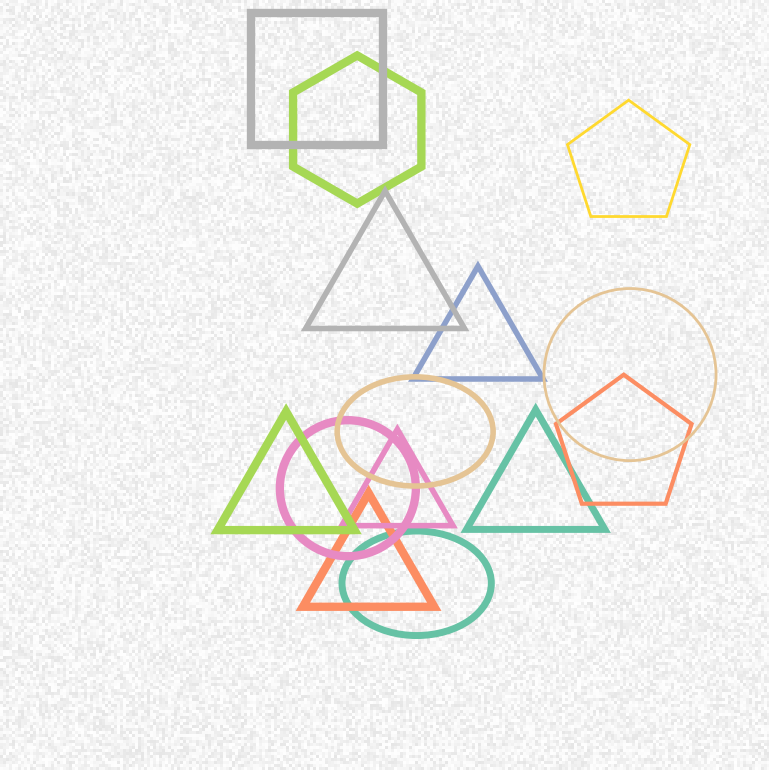[{"shape": "oval", "thickness": 2.5, "radius": 0.48, "center": [0.541, 0.242]}, {"shape": "triangle", "thickness": 2.5, "radius": 0.52, "center": [0.696, 0.364]}, {"shape": "pentagon", "thickness": 1.5, "radius": 0.46, "center": [0.81, 0.421]}, {"shape": "triangle", "thickness": 3, "radius": 0.49, "center": [0.479, 0.261]}, {"shape": "triangle", "thickness": 2, "radius": 0.49, "center": [0.621, 0.557]}, {"shape": "triangle", "thickness": 2, "radius": 0.42, "center": [0.516, 0.359]}, {"shape": "circle", "thickness": 3, "radius": 0.44, "center": [0.452, 0.366]}, {"shape": "hexagon", "thickness": 3, "radius": 0.48, "center": [0.464, 0.832]}, {"shape": "triangle", "thickness": 3, "radius": 0.51, "center": [0.372, 0.363]}, {"shape": "pentagon", "thickness": 1, "radius": 0.42, "center": [0.816, 0.786]}, {"shape": "oval", "thickness": 2, "radius": 0.51, "center": [0.539, 0.44]}, {"shape": "circle", "thickness": 1, "radius": 0.56, "center": [0.818, 0.514]}, {"shape": "square", "thickness": 3, "radius": 0.43, "center": [0.412, 0.897]}, {"shape": "triangle", "thickness": 2, "radius": 0.6, "center": [0.5, 0.633]}]